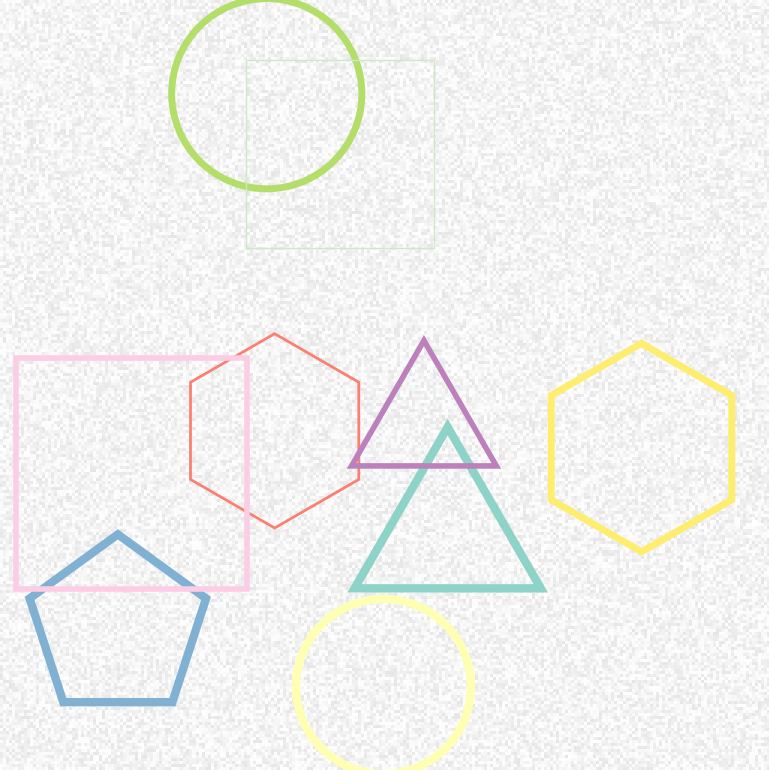[{"shape": "triangle", "thickness": 3, "radius": 0.7, "center": [0.581, 0.306]}, {"shape": "circle", "thickness": 3, "radius": 0.57, "center": [0.498, 0.108]}, {"shape": "hexagon", "thickness": 1, "radius": 0.63, "center": [0.357, 0.44]}, {"shape": "pentagon", "thickness": 3, "radius": 0.6, "center": [0.153, 0.186]}, {"shape": "circle", "thickness": 2.5, "radius": 0.62, "center": [0.346, 0.878]}, {"shape": "square", "thickness": 2, "radius": 0.75, "center": [0.171, 0.385]}, {"shape": "triangle", "thickness": 2, "radius": 0.54, "center": [0.551, 0.449]}, {"shape": "square", "thickness": 0.5, "radius": 0.61, "center": [0.441, 0.8]}, {"shape": "hexagon", "thickness": 2.5, "radius": 0.68, "center": [0.833, 0.419]}]